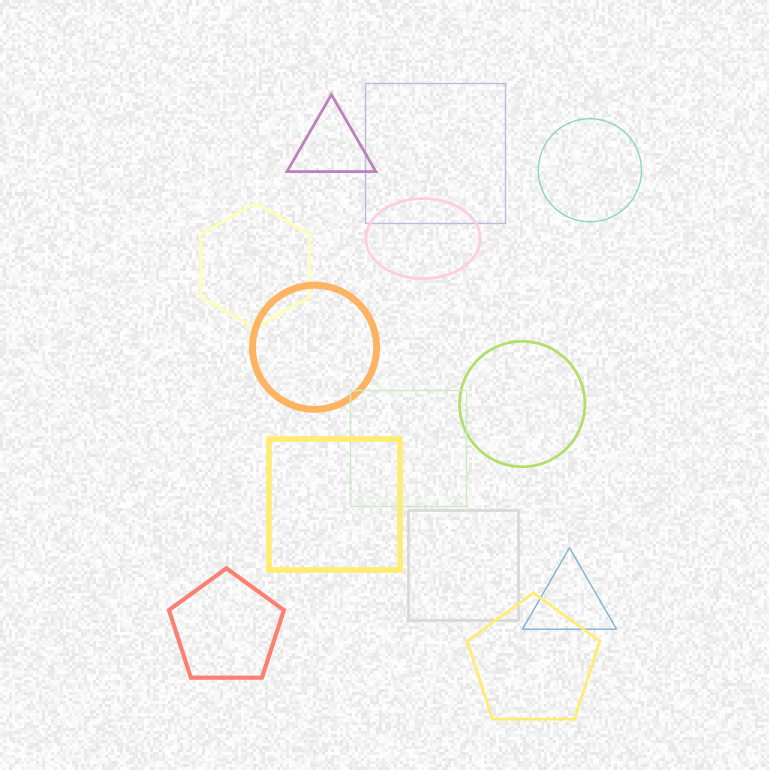[{"shape": "circle", "thickness": 0.5, "radius": 0.33, "center": [0.766, 0.779]}, {"shape": "hexagon", "thickness": 1, "radius": 0.41, "center": [0.331, 0.655]}, {"shape": "square", "thickness": 0.5, "radius": 0.45, "center": [0.565, 0.802]}, {"shape": "pentagon", "thickness": 1.5, "radius": 0.39, "center": [0.294, 0.183]}, {"shape": "triangle", "thickness": 0.5, "radius": 0.35, "center": [0.74, 0.218]}, {"shape": "circle", "thickness": 2.5, "radius": 0.4, "center": [0.409, 0.549]}, {"shape": "circle", "thickness": 1, "radius": 0.41, "center": [0.678, 0.475]}, {"shape": "oval", "thickness": 1, "radius": 0.37, "center": [0.549, 0.69]}, {"shape": "square", "thickness": 1, "radius": 0.36, "center": [0.601, 0.266]}, {"shape": "triangle", "thickness": 1, "radius": 0.33, "center": [0.43, 0.81]}, {"shape": "square", "thickness": 0.5, "radius": 0.38, "center": [0.53, 0.418]}, {"shape": "square", "thickness": 2, "radius": 0.43, "center": [0.434, 0.345]}, {"shape": "pentagon", "thickness": 1, "radius": 0.45, "center": [0.693, 0.139]}]